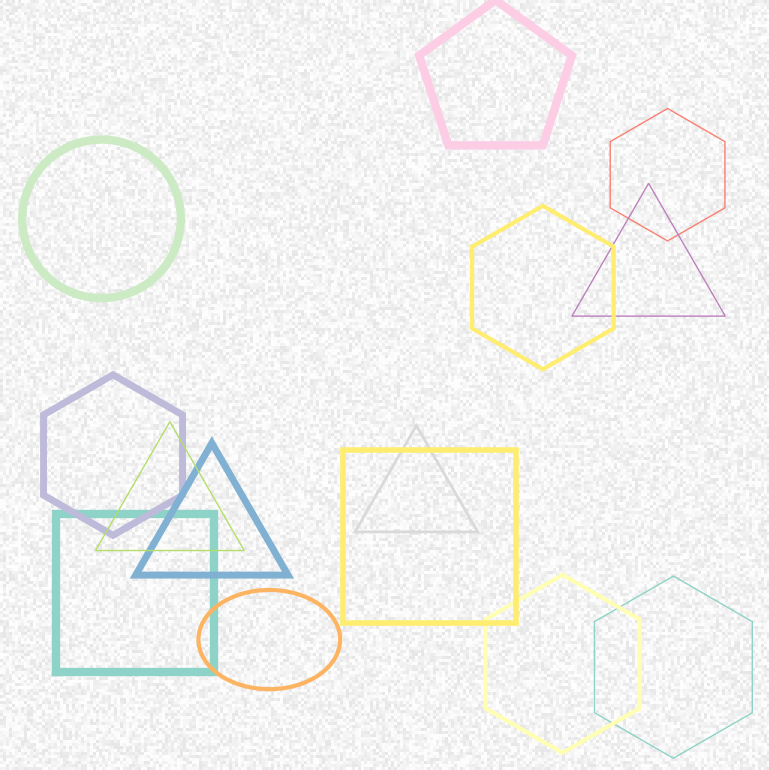[{"shape": "hexagon", "thickness": 0.5, "radius": 0.59, "center": [0.875, 0.134]}, {"shape": "square", "thickness": 3, "radius": 0.51, "center": [0.175, 0.229]}, {"shape": "hexagon", "thickness": 1.5, "radius": 0.58, "center": [0.731, 0.138]}, {"shape": "hexagon", "thickness": 2.5, "radius": 0.52, "center": [0.147, 0.409]}, {"shape": "hexagon", "thickness": 0.5, "radius": 0.43, "center": [0.867, 0.773]}, {"shape": "triangle", "thickness": 2.5, "radius": 0.57, "center": [0.275, 0.31]}, {"shape": "oval", "thickness": 1.5, "radius": 0.46, "center": [0.35, 0.169]}, {"shape": "triangle", "thickness": 0.5, "radius": 0.56, "center": [0.221, 0.341]}, {"shape": "pentagon", "thickness": 3, "radius": 0.52, "center": [0.644, 0.896]}, {"shape": "triangle", "thickness": 1, "radius": 0.46, "center": [0.541, 0.355]}, {"shape": "triangle", "thickness": 0.5, "radius": 0.57, "center": [0.842, 0.647]}, {"shape": "circle", "thickness": 3, "radius": 0.51, "center": [0.132, 0.716]}, {"shape": "hexagon", "thickness": 1.5, "radius": 0.53, "center": [0.705, 0.627]}, {"shape": "square", "thickness": 2, "radius": 0.56, "center": [0.558, 0.303]}]